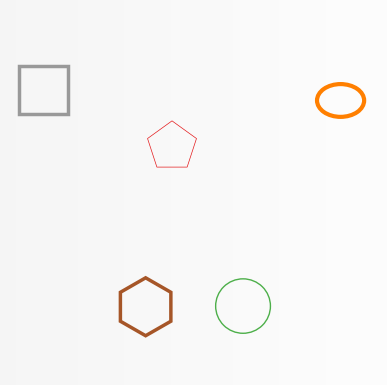[{"shape": "pentagon", "thickness": 0.5, "radius": 0.33, "center": [0.444, 0.62]}, {"shape": "circle", "thickness": 1, "radius": 0.35, "center": [0.627, 0.205]}, {"shape": "oval", "thickness": 3, "radius": 0.3, "center": [0.879, 0.739]}, {"shape": "hexagon", "thickness": 2.5, "radius": 0.38, "center": [0.376, 0.203]}, {"shape": "square", "thickness": 2.5, "radius": 0.31, "center": [0.113, 0.767]}]